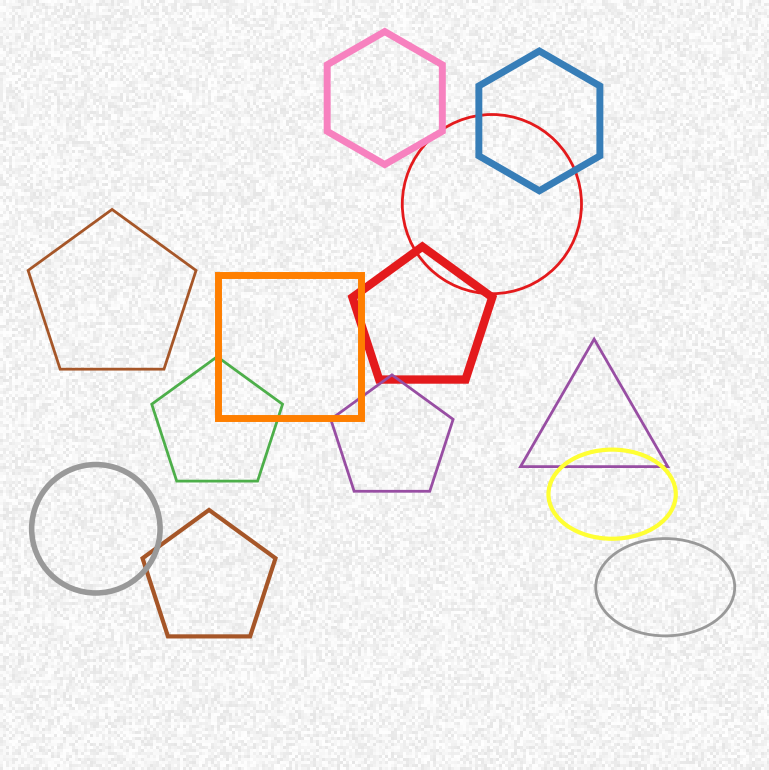[{"shape": "circle", "thickness": 1, "radius": 0.58, "center": [0.639, 0.735]}, {"shape": "pentagon", "thickness": 3, "radius": 0.48, "center": [0.549, 0.584]}, {"shape": "hexagon", "thickness": 2.5, "radius": 0.45, "center": [0.7, 0.843]}, {"shape": "pentagon", "thickness": 1, "radius": 0.45, "center": [0.282, 0.447]}, {"shape": "pentagon", "thickness": 1, "radius": 0.42, "center": [0.509, 0.43]}, {"shape": "triangle", "thickness": 1, "radius": 0.55, "center": [0.772, 0.449]}, {"shape": "square", "thickness": 2.5, "radius": 0.47, "center": [0.376, 0.55]}, {"shape": "oval", "thickness": 1.5, "radius": 0.41, "center": [0.795, 0.358]}, {"shape": "pentagon", "thickness": 1, "radius": 0.57, "center": [0.146, 0.613]}, {"shape": "pentagon", "thickness": 1.5, "radius": 0.45, "center": [0.271, 0.247]}, {"shape": "hexagon", "thickness": 2.5, "radius": 0.43, "center": [0.5, 0.873]}, {"shape": "oval", "thickness": 1, "radius": 0.45, "center": [0.864, 0.237]}, {"shape": "circle", "thickness": 2, "radius": 0.42, "center": [0.124, 0.313]}]